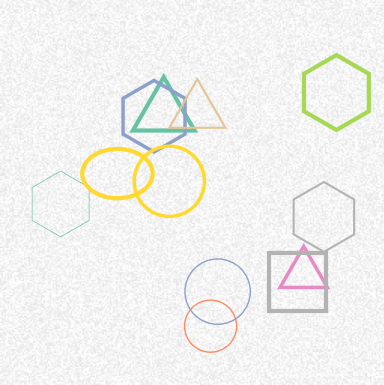[{"shape": "hexagon", "thickness": 0.5, "radius": 0.43, "center": [0.158, 0.47]}, {"shape": "triangle", "thickness": 3, "radius": 0.46, "center": [0.425, 0.707]}, {"shape": "circle", "thickness": 1, "radius": 0.34, "center": [0.547, 0.153]}, {"shape": "circle", "thickness": 1, "radius": 0.42, "center": [0.565, 0.243]}, {"shape": "hexagon", "thickness": 2.5, "radius": 0.46, "center": [0.4, 0.698]}, {"shape": "triangle", "thickness": 2.5, "radius": 0.36, "center": [0.789, 0.289]}, {"shape": "hexagon", "thickness": 3, "radius": 0.49, "center": [0.874, 0.76]}, {"shape": "oval", "thickness": 3, "radius": 0.46, "center": [0.305, 0.549]}, {"shape": "circle", "thickness": 2.5, "radius": 0.46, "center": [0.44, 0.529]}, {"shape": "triangle", "thickness": 1.5, "radius": 0.42, "center": [0.513, 0.71]}, {"shape": "hexagon", "thickness": 1.5, "radius": 0.45, "center": [0.841, 0.437]}, {"shape": "square", "thickness": 3, "radius": 0.37, "center": [0.772, 0.268]}]